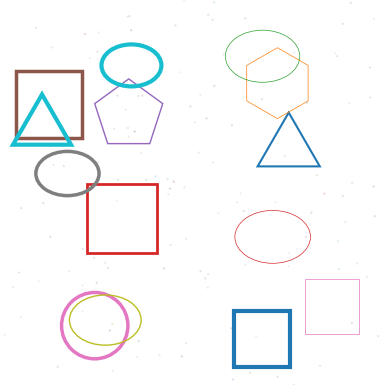[{"shape": "square", "thickness": 3, "radius": 0.36, "center": [0.681, 0.12]}, {"shape": "triangle", "thickness": 1.5, "radius": 0.47, "center": [0.75, 0.614]}, {"shape": "hexagon", "thickness": 0.5, "radius": 0.46, "center": [0.721, 0.784]}, {"shape": "oval", "thickness": 0.5, "radius": 0.48, "center": [0.682, 0.854]}, {"shape": "oval", "thickness": 0.5, "radius": 0.49, "center": [0.708, 0.385]}, {"shape": "square", "thickness": 2, "radius": 0.45, "center": [0.316, 0.433]}, {"shape": "pentagon", "thickness": 1, "radius": 0.46, "center": [0.334, 0.702]}, {"shape": "square", "thickness": 2.5, "radius": 0.43, "center": [0.127, 0.729]}, {"shape": "circle", "thickness": 2.5, "radius": 0.43, "center": [0.246, 0.154]}, {"shape": "square", "thickness": 0.5, "radius": 0.35, "center": [0.862, 0.205]}, {"shape": "oval", "thickness": 2.5, "radius": 0.41, "center": [0.175, 0.549]}, {"shape": "oval", "thickness": 1, "radius": 0.47, "center": [0.273, 0.169]}, {"shape": "triangle", "thickness": 3, "radius": 0.44, "center": [0.109, 0.668]}, {"shape": "oval", "thickness": 3, "radius": 0.39, "center": [0.341, 0.83]}]